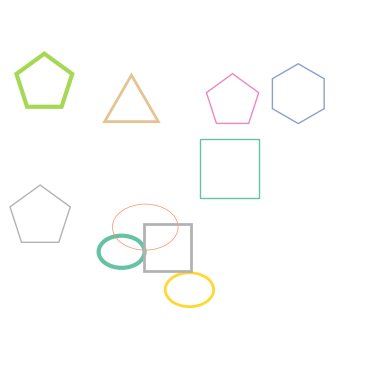[{"shape": "oval", "thickness": 3, "radius": 0.3, "center": [0.316, 0.346]}, {"shape": "square", "thickness": 1, "radius": 0.38, "center": [0.596, 0.562]}, {"shape": "oval", "thickness": 0.5, "radius": 0.43, "center": [0.377, 0.41]}, {"shape": "hexagon", "thickness": 1, "radius": 0.39, "center": [0.775, 0.757]}, {"shape": "pentagon", "thickness": 1, "radius": 0.36, "center": [0.604, 0.737]}, {"shape": "pentagon", "thickness": 3, "radius": 0.38, "center": [0.115, 0.784]}, {"shape": "oval", "thickness": 2, "radius": 0.31, "center": [0.492, 0.247]}, {"shape": "triangle", "thickness": 2, "radius": 0.4, "center": [0.341, 0.724]}, {"shape": "pentagon", "thickness": 1, "radius": 0.41, "center": [0.104, 0.437]}, {"shape": "square", "thickness": 2, "radius": 0.3, "center": [0.434, 0.356]}]